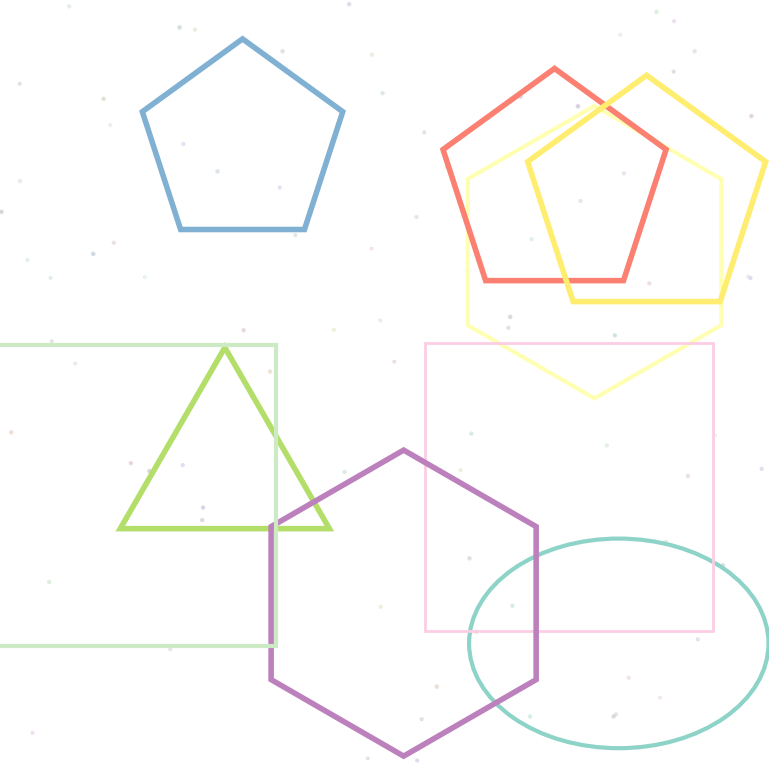[{"shape": "oval", "thickness": 1.5, "radius": 0.97, "center": [0.804, 0.164]}, {"shape": "hexagon", "thickness": 1.5, "radius": 0.95, "center": [0.772, 0.673]}, {"shape": "pentagon", "thickness": 2, "radius": 0.76, "center": [0.72, 0.759]}, {"shape": "pentagon", "thickness": 2, "radius": 0.68, "center": [0.315, 0.813]}, {"shape": "triangle", "thickness": 2, "radius": 0.78, "center": [0.292, 0.392]}, {"shape": "square", "thickness": 1, "radius": 0.94, "center": [0.739, 0.368]}, {"shape": "hexagon", "thickness": 2, "radius": 0.99, "center": [0.524, 0.217]}, {"shape": "square", "thickness": 1.5, "radius": 0.98, "center": [0.164, 0.357]}, {"shape": "pentagon", "thickness": 2, "radius": 0.81, "center": [0.84, 0.74]}]